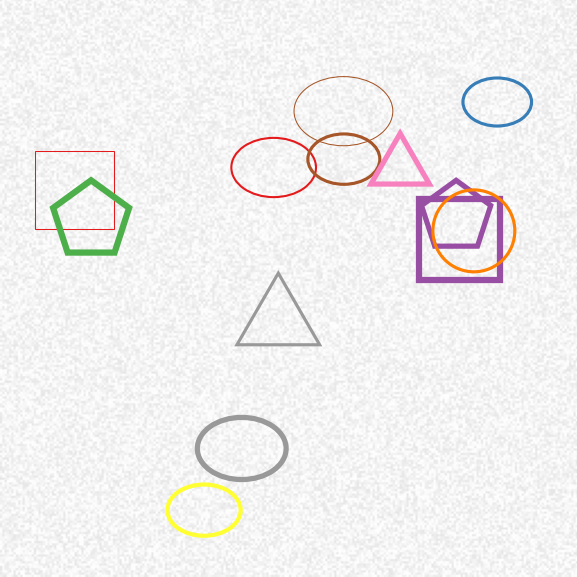[{"shape": "square", "thickness": 0.5, "radius": 0.34, "center": [0.129, 0.67]}, {"shape": "oval", "thickness": 1, "radius": 0.37, "center": [0.474, 0.709]}, {"shape": "oval", "thickness": 1.5, "radius": 0.3, "center": [0.861, 0.823]}, {"shape": "pentagon", "thickness": 3, "radius": 0.35, "center": [0.158, 0.618]}, {"shape": "square", "thickness": 3, "radius": 0.35, "center": [0.795, 0.584]}, {"shape": "pentagon", "thickness": 2.5, "radius": 0.32, "center": [0.79, 0.624]}, {"shape": "circle", "thickness": 1.5, "radius": 0.35, "center": [0.821, 0.599]}, {"shape": "oval", "thickness": 2, "radius": 0.32, "center": [0.353, 0.116]}, {"shape": "oval", "thickness": 0.5, "radius": 0.43, "center": [0.595, 0.807]}, {"shape": "oval", "thickness": 1.5, "radius": 0.31, "center": [0.595, 0.724]}, {"shape": "triangle", "thickness": 2.5, "radius": 0.29, "center": [0.693, 0.71]}, {"shape": "triangle", "thickness": 1.5, "radius": 0.41, "center": [0.482, 0.443]}, {"shape": "oval", "thickness": 2.5, "radius": 0.38, "center": [0.419, 0.223]}]